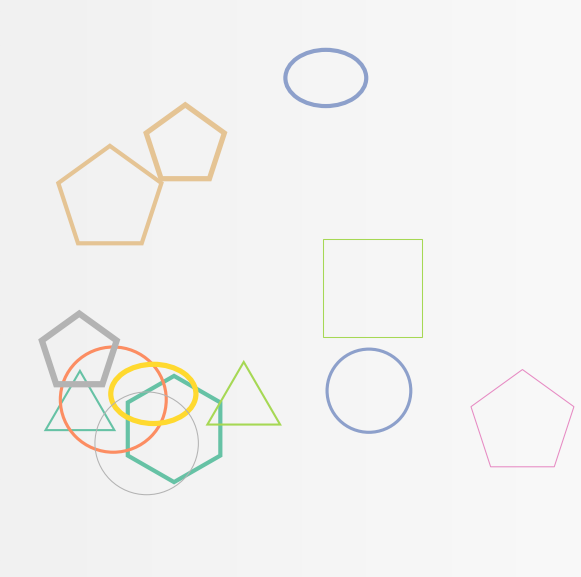[{"shape": "hexagon", "thickness": 2, "radius": 0.46, "center": [0.299, 0.256]}, {"shape": "triangle", "thickness": 1, "radius": 0.34, "center": [0.138, 0.289]}, {"shape": "circle", "thickness": 1.5, "radius": 0.46, "center": [0.195, 0.307]}, {"shape": "circle", "thickness": 1.5, "radius": 0.36, "center": [0.635, 0.323]}, {"shape": "oval", "thickness": 2, "radius": 0.35, "center": [0.561, 0.864]}, {"shape": "pentagon", "thickness": 0.5, "radius": 0.47, "center": [0.899, 0.266]}, {"shape": "square", "thickness": 0.5, "radius": 0.42, "center": [0.641, 0.501]}, {"shape": "triangle", "thickness": 1, "radius": 0.36, "center": [0.419, 0.3]}, {"shape": "oval", "thickness": 2.5, "radius": 0.37, "center": [0.264, 0.317]}, {"shape": "pentagon", "thickness": 2, "radius": 0.47, "center": [0.189, 0.653]}, {"shape": "pentagon", "thickness": 2.5, "radius": 0.35, "center": [0.319, 0.747]}, {"shape": "circle", "thickness": 0.5, "radius": 0.44, "center": [0.252, 0.231]}, {"shape": "pentagon", "thickness": 3, "radius": 0.34, "center": [0.136, 0.389]}]